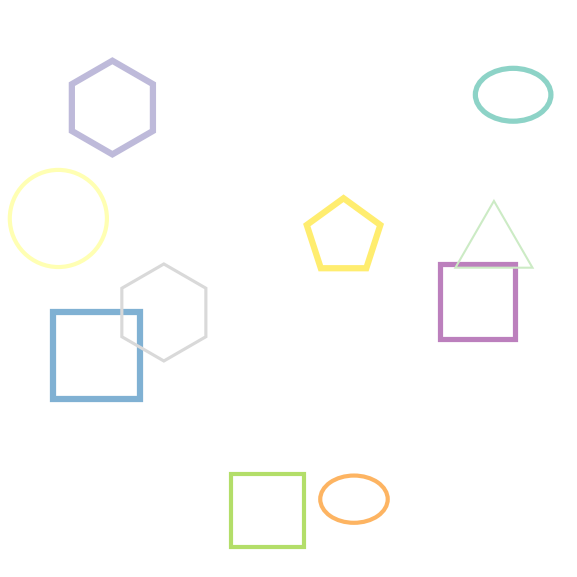[{"shape": "oval", "thickness": 2.5, "radius": 0.33, "center": [0.889, 0.835]}, {"shape": "circle", "thickness": 2, "radius": 0.42, "center": [0.101, 0.621]}, {"shape": "hexagon", "thickness": 3, "radius": 0.41, "center": [0.195, 0.813]}, {"shape": "square", "thickness": 3, "radius": 0.38, "center": [0.168, 0.384]}, {"shape": "oval", "thickness": 2, "radius": 0.29, "center": [0.613, 0.135]}, {"shape": "square", "thickness": 2, "radius": 0.32, "center": [0.463, 0.116]}, {"shape": "hexagon", "thickness": 1.5, "radius": 0.42, "center": [0.284, 0.458]}, {"shape": "square", "thickness": 2.5, "radius": 0.32, "center": [0.827, 0.477]}, {"shape": "triangle", "thickness": 1, "radius": 0.39, "center": [0.855, 0.574]}, {"shape": "pentagon", "thickness": 3, "radius": 0.33, "center": [0.595, 0.589]}]